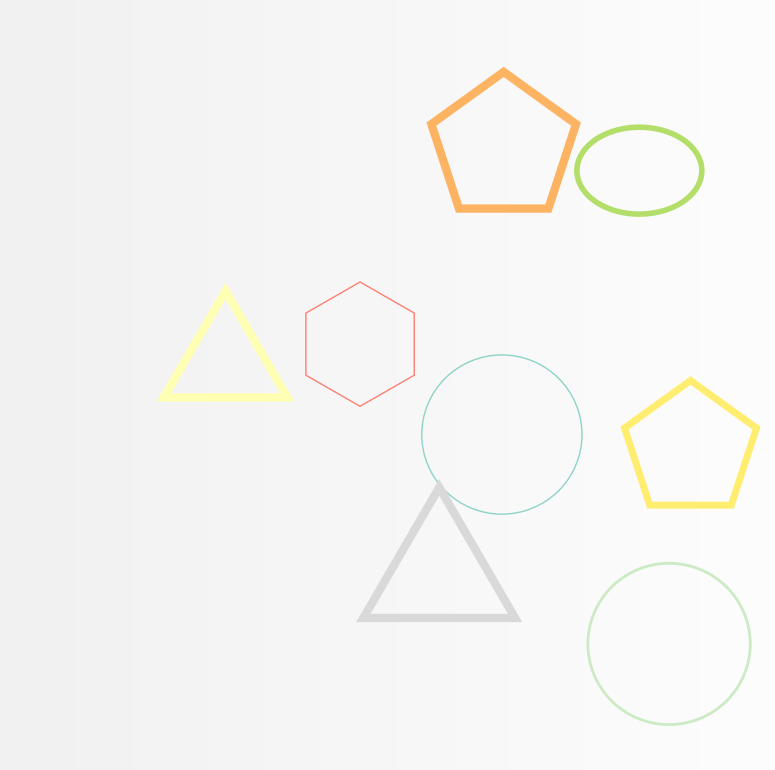[{"shape": "circle", "thickness": 0.5, "radius": 0.52, "center": [0.648, 0.436]}, {"shape": "triangle", "thickness": 3, "radius": 0.46, "center": [0.291, 0.53]}, {"shape": "hexagon", "thickness": 0.5, "radius": 0.4, "center": [0.465, 0.553]}, {"shape": "pentagon", "thickness": 3, "radius": 0.49, "center": [0.65, 0.808]}, {"shape": "oval", "thickness": 2, "radius": 0.4, "center": [0.825, 0.778]}, {"shape": "triangle", "thickness": 3, "radius": 0.56, "center": [0.567, 0.254]}, {"shape": "circle", "thickness": 1, "radius": 0.52, "center": [0.863, 0.164]}, {"shape": "pentagon", "thickness": 2.5, "radius": 0.45, "center": [0.891, 0.416]}]